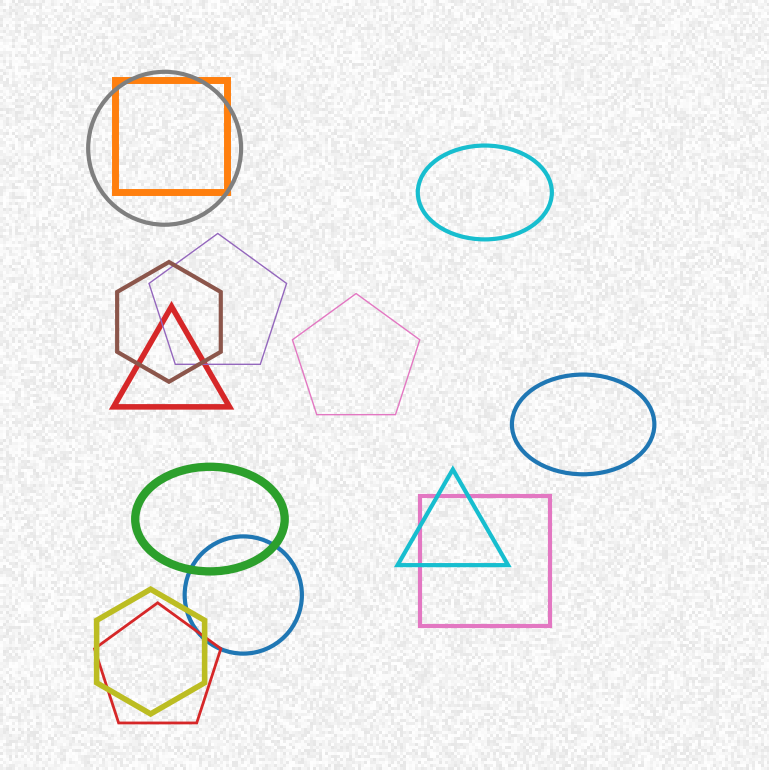[{"shape": "oval", "thickness": 1.5, "radius": 0.46, "center": [0.757, 0.449]}, {"shape": "circle", "thickness": 1.5, "radius": 0.38, "center": [0.316, 0.227]}, {"shape": "square", "thickness": 2.5, "radius": 0.37, "center": [0.222, 0.823]}, {"shape": "oval", "thickness": 3, "radius": 0.49, "center": [0.273, 0.326]}, {"shape": "triangle", "thickness": 2, "radius": 0.43, "center": [0.223, 0.515]}, {"shape": "pentagon", "thickness": 1, "radius": 0.43, "center": [0.205, 0.131]}, {"shape": "pentagon", "thickness": 0.5, "radius": 0.47, "center": [0.283, 0.603]}, {"shape": "hexagon", "thickness": 1.5, "radius": 0.39, "center": [0.219, 0.582]}, {"shape": "pentagon", "thickness": 0.5, "radius": 0.43, "center": [0.462, 0.532]}, {"shape": "square", "thickness": 1.5, "radius": 0.42, "center": [0.63, 0.271]}, {"shape": "circle", "thickness": 1.5, "radius": 0.5, "center": [0.214, 0.807]}, {"shape": "hexagon", "thickness": 2, "radius": 0.4, "center": [0.196, 0.154]}, {"shape": "oval", "thickness": 1.5, "radius": 0.44, "center": [0.63, 0.75]}, {"shape": "triangle", "thickness": 1.5, "radius": 0.41, "center": [0.588, 0.308]}]